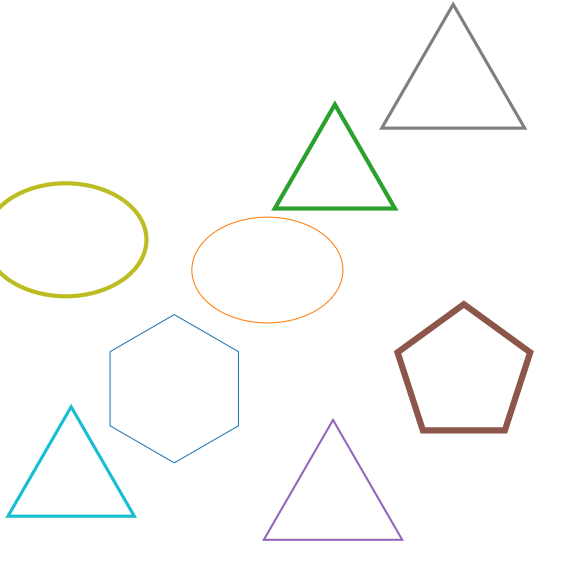[{"shape": "hexagon", "thickness": 0.5, "radius": 0.64, "center": [0.302, 0.326]}, {"shape": "oval", "thickness": 0.5, "radius": 0.65, "center": [0.463, 0.532]}, {"shape": "triangle", "thickness": 2, "radius": 0.6, "center": [0.58, 0.698]}, {"shape": "triangle", "thickness": 1, "radius": 0.69, "center": [0.577, 0.134]}, {"shape": "pentagon", "thickness": 3, "radius": 0.6, "center": [0.803, 0.352]}, {"shape": "triangle", "thickness": 1.5, "radius": 0.71, "center": [0.785, 0.849]}, {"shape": "oval", "thickness": 2, "radius": 0.7, "center": [0.114, 0.584]}, {"shape": "triangle", "thickness": 1.5, "radius": 0.63, "center": [0.123, 0.168]}]